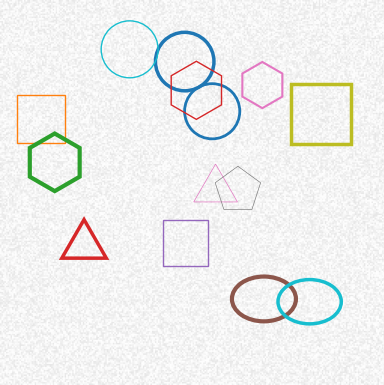[{"shape": "circle", "thickness": 2.5, "radius": 0.38, "center": [0.48, 0.84]}, {"shape": "circle", "thickness": 2, "radius": 0.36, "center": [0.551, 0.711]}, {"shape": "square", "thickness": 1, "radius": 0.31, "center": [0.106, 0.69]}, {"shape": "hexagon", "thickness": 3, "radius": 0.37, "center": [0.142, 0.578]}, {"shape": "triangle", "thickness": 2.5, "radius": 0.33, "center": [0.218, 0.363]}, {"shape": "hexagon", "thickness": 1, "radius": 0.38, "center": [0.51, 0.765]}, {"shape": "square", "thickness": 1, "radius": 0.29, "center": [0.482, 0.369]}, {"shape": "oval", "thickness": 3, "radius": 0.42, "center": [0.686, 0.224]}, {"shape": "triangle", "thickness": 0.5, "radius": 0.33, "center": [0.56, 0.508]}, {"shape": "hexagon", "thickness": 1.5, "radius": 0.3, "center": [0.681, 0.779]}, {"shape": "pentagon", "thickness": 0.5, "radius": 0.31, "center": [0.618, 0.506]}, {"shape": "square", "thickness": 2.5, "radius": 0.39, "center": [0.835, 0.705]}, {"shape": "circle", "thickness": 1, "radius": 0.37, "center": [0.337, 0.872]}, {"shape": "oval", "thickness": 2.5, "radius": 0.41, "center": [0.804, 0.216]}]